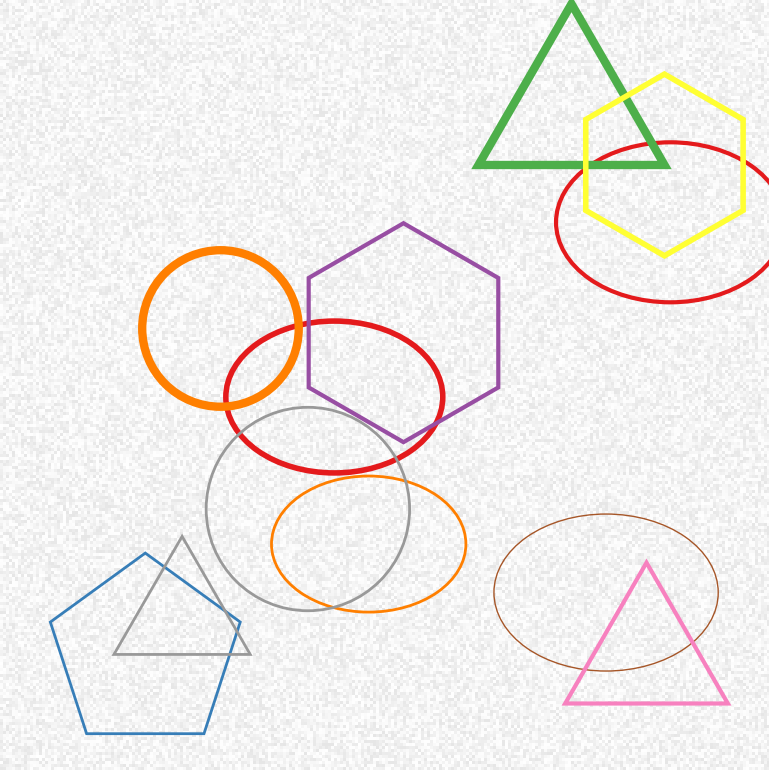[{"shape": "oval", "thickness": 2, "radius": 0.7, "center": [0.434, 0.484]}, {"shape": "oval", "thickness": 1.5, "radius": 0.74, "center": [0.871, 0.711]}, {"shape": "pentagon", "thickness": 1, "radius": 0.65, "center": [0.189, 0.152]}, {"shape": "triangle", "thickness": 3, "radius": 0.7, "center": [0.742, 0.855]}, {"shape": "hexagon", "thickness": 1.5, "radius": 0.71, "center": [0.524, 0.568]}, {"shape": "circle", "thickness": 3, "radius": 0.51, "center": [0.286, 0.573]}, {"shape": "oval", "thickness": 1, "radius": 0.63, "center": [0.479, 0.293]}, {"shape": "hexagon", "thickness": 2, "radius": 0.59, "center": [0.863, 0.786]}, {"shape": "oval", "thickness": 0.5, "radius": 0.73, "center": [0.787, 0.23]}, {"shape": "triangle", "thickness": 1.5, "radius": 0.61, "center": [0.84, 0.147]}, {"shape": "triangle", "thickness": 1, "radius": 0.51, "center": [0.236, 0.201]}, {"shape": "circle", "thickness": 1, "radius": 0.66, "center": [0.4, 0.339]}]